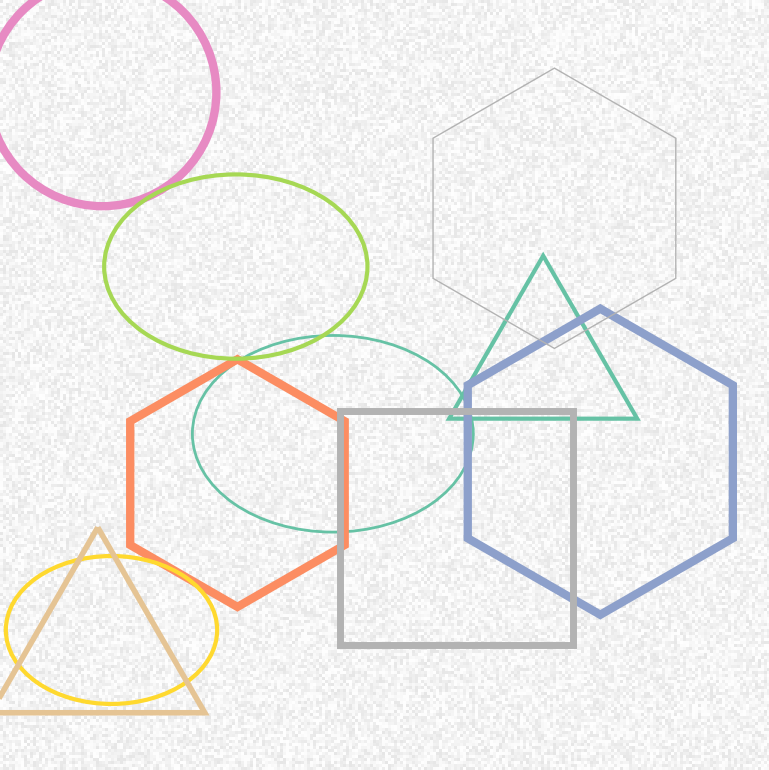[{"shape": "oval", "thickness": 1, "radius": 0.91, "center": [0.432, 0.437]}, {"shape": "triangle", "thickness": 1.5, "radius": 0.71, "center": [0.705, 0.527]}, {"shape": "hexagon", "thickness": 3, "radius": 0.8, "center": [0.308, 0.373]}, {"shape": "hexagon", "thickness": 3, "radius": 0.99, "center": [0.78, 0.4]}, {"shape": "circle", "thickness": 3, "radius": 0.74, "center": [0.133, 0.88]}, {"shape": "oval", "thickness": 1.5, "radius": 0.85, "center": [0.306, 0.654]}, {"shape": "oval", "thickness": 1.5, "radius": 0.69, "center": [0.145, 0.182]}, {"shape": "triangle", "thickness": 2, "radius": 0.8, "center": [0.127, 0.155]}, {"shape": "hexagon", "thickness": 0.5, "radius": 0.91, "center": [0.72, 0.73]}, {"shape": "square", "thickness": 2.5, "radius": 0.76, "center": [0.593, 0.314]}]